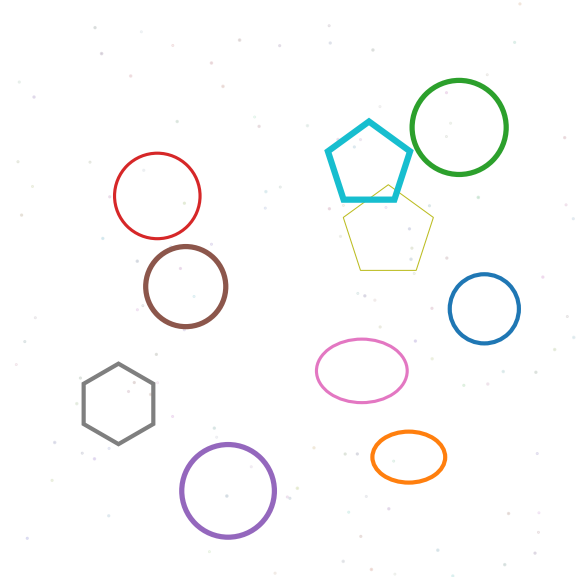[{"shape": "circle", "thickness": 2, "radius": 0.3, "center": [0.839, 0.464]}, {"shape": "oval", "thickness": 2, "radius": 0.32, "center": [0.708, 0.208]}, {"shape": "circle", "thickness": 2.5, "radius": 0.41, "center": [0.795, 0.778]}, {"shape": "circle", "thickness": 1.5, "radius": 0.37, "center": [0.272, 0.66]}, {"shape": "circle", "thickness": 2.5, "radius": 0.4, "center": [0.395, 0.149]}, {"shape": "circle", "thickness": 2.5, "radius": 0.35, "center": [0.322, 0.503]}, {"shape": "oval", "thickness": 1.5, "radius": 0.39, "center": [0.627, 0.357]}, {"shape": "hexagon", "thickness": 2, "radius": 0.35, "center": [0.205, 0.3]}, {"shape": "pentagon", "thickness": 0.5, "radius": 0.41, "center": [0.672, 0.597]}, {"shape": "pentagon", "thickness": 3, "radius": 0.37, "center": [0.639, 0.714]}]